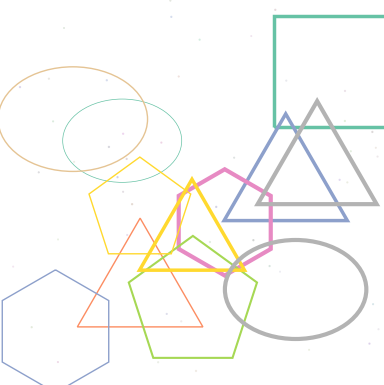[{"shape": "oval", "thickness": 0.5, "radius": 0.77, "center": [0.317, 0.635]}, {"shape": "square", "thickness": 2.5, "radius": 0.73, "center": [0.858, 0.814]}, {"shape": "triangle", "thickness": 1, "radius": 0.94, "center": [0.364, 0.245]}, {"shape": "triangle", "thickness": 2.5, "radius": 0.92, "center": [0.742, 0.519]}, {"shape": "hexagon", "thickness": 1, "radius": 0.8, "center": [0.144, 0.139]}, {"shape": "hexagon", "thickness": 3, "radius": 0.69, "center": [0.584, 0.422]}, {"shape": "pentagon", "thickness": 1.5, "radius": 0.88, "center": [0.501, 0.212]}, {"shape": "pentagon", "thickness": 1, "radius": 0.69, "center": [0.363, 0.453]}, {"shape": "triangle", "thickness": 2.5, "radius": 0.79, "center": [0.499, 0.377]}, {"shape": "oval", "thickness": 1, "radius": 0.97, "center": [0.189, 0.691]}, {"shape": "oval", "thickness": 3, "radius": 0.92, "center": [0.768, 0.248]}, {"shape": "triangle", "thickness": 3, "radius": 0.89, "center": [0.824, 0.559]}]